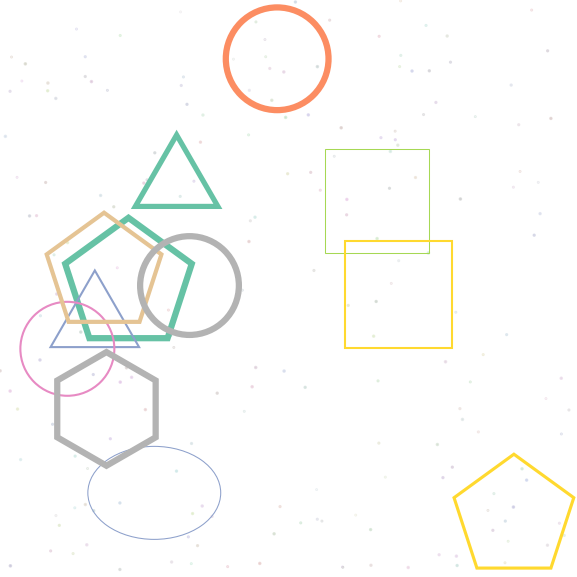[{"shape": "triangle", "thickness": 2.5, "radius": 0.41, "center": [0.306, 0.683]}, {"shape": "pentagon", "thickness": 3, "radius": 0.58, "center": [0.222, 0.507]}, {"shape": "circle", "thickness": 3, "radius": 0.44, "center": [0.48, 0.897]}, {"shape": "triangle", "thickness": 1, "radius": 0.44, "center": [0.164, 0.442]}, {"shape": "oval", "thickness": 0.5, "radius": 0.58, "center": [0.267, 0.146]}, {"shape": "circle", "thickness": 1, "radius": 0.41, "center": [0.117, 0.395]}, {"shape": "square", "thickness": 0.5, "radius": 0.45, "center": [0.653, 0.651]}, {"shape": "pentagon", "thickness": 1.5, "radius": 0.54, "center": [0.89, 0.104]}, {"shape": "square", "thickness": 1, "radius": 0.46, "center": [0.69, 0.489]}, {"shape": "pentagon", "thickness": 2, "radius": 0.52, "center": [0.18, 0.526]}, {"shape": "hexagon", "thickness": 3, "radius": 0.49, "center": [0.184, 0.291]}, {"shape": "circle", "thickness": 3, "radius": 0.43, "center": [0.328, 0.505]}]